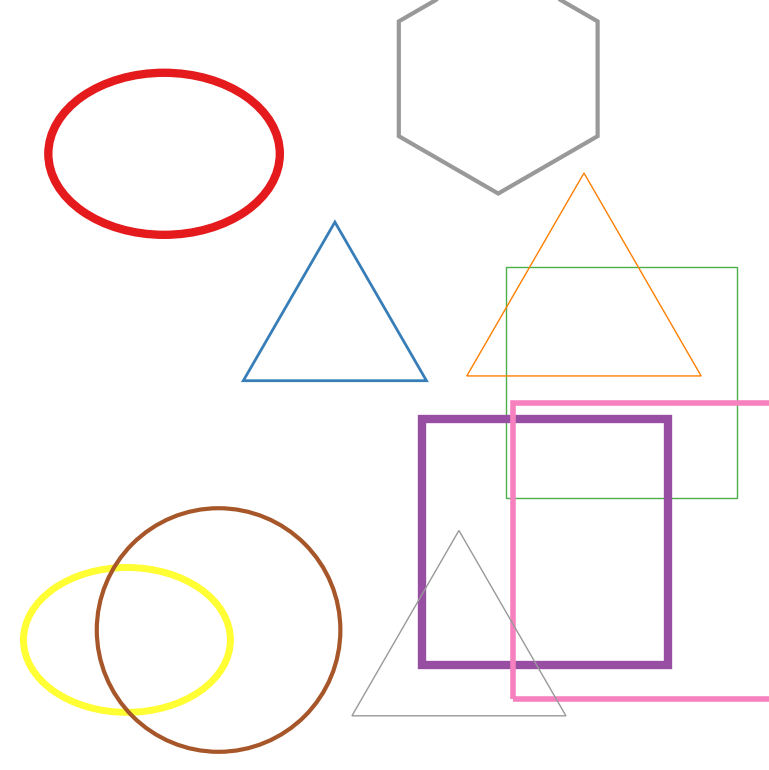[{"shape": "oval", "thickness": 3, "radius": 0.75, "center": [0.213, 0.8]}, {"shape": "triangle", "thickness": 1, "radius": 0.69, "center": [0.435, 0.574]}, {"shape": "square", "thickness": 0.5, "radius": 0.75, "center": [0.808, 0.503]}, {"shape": "square", "thickness": 3, "radius": 0.8, "center": [0.707, 0.297]}, {"shape": "triangle", "thickness": 0.5, "radius": 0.88, "center": [0.758, 0.6]}, {"shape": "oval", "thickness": 2.5, "radius": 0.67, "center": [0.165, 0.169]}, {"shape": "circle", "thickness": 1.5, "radius": 0.79, "center": [0.284, 0.182]}, {"shape": "square", "thickness": 2, "radius": 0.96, "center": [0.859, 0.285]}, {"shape": "triangle", "thickness": 0.5, "radius": 0.8, "center": [0.596, 0.151]}, {"shape": "hexagon", "thickness": 1.5, "radius": 0.75, "center": [0.647, 0.898]}]